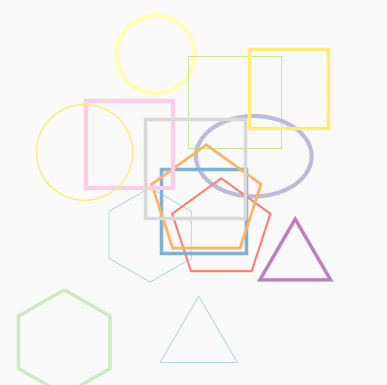[{"shape": "hexagon", "thickness": 0.5, "radius": 0.61, "center": [0.387, 0.39]}, {"shape": "triangle", "thickness": 0.5, "radius": 0.57, "center": [0.513, 0.116]}, {"shape": "circle", "thickness": 3, "radius": 0.5, "center": [0.402, 0.858]}, {"shape": "oval", "thickness": 3, "radius": 0.75, "center": [0.655, 0.594]}, {"shape": "pentagon", "thickness": 1.5, "radius": 0.67, "center": [0.571, 0.404]}, {"shape": "square", "thickness": 2.5, "radius": 0.55, "center": [0.526, 0.453]}, {"shape": "pentagon", "thickness": 2, "radius": 0.74, "center": [0.533, 0.476]}, {"shape": "square", "thickness": 0.5, "radius": 0.6, "center": [0.605, 0.735]}, {"shape": "square", "thickness": 3, "radius": 0.56, "center": [0.335, 0.624]}, {"shape": "square", "thickness": 2.5, "radius": 0.64, "center": [0.503, 0.562]}, {"shape": "triangle", "thickness": 2.5, "radius": 0.53, "center": [0.762, 0.326]}, {"shape": "hexagon", "thickness": 2.5, "radius": 0.68, "center": [0.166, 0.111]}, {"shape": "circle", "thickness": 1, "radius": 0.62, "center": [0.218, 0.604]}, {"shape": "square", "thickness": 2.5, "radius": 0.51, "center": [0.746, 0.771]}]